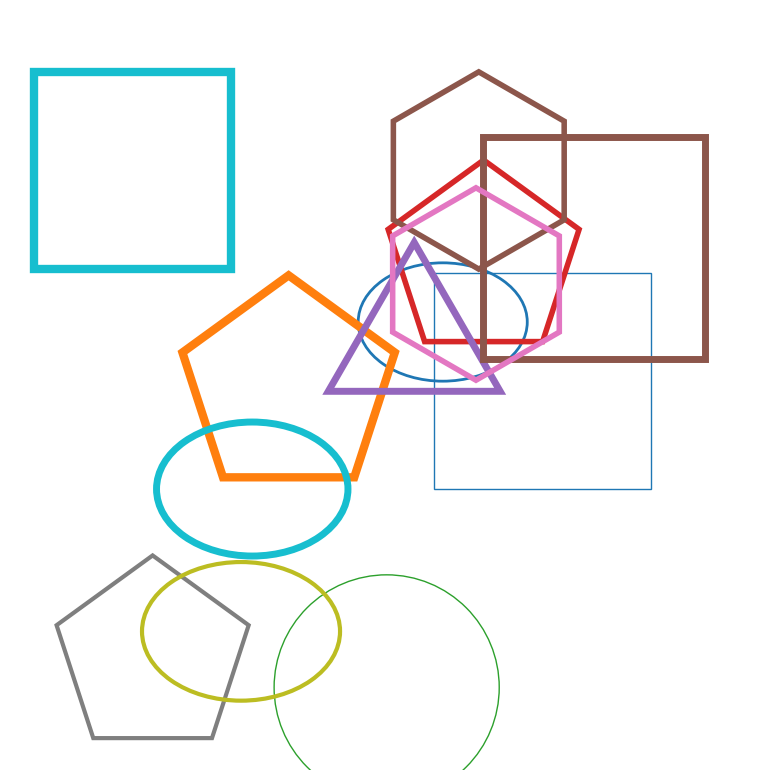[{"shape": "oval", "thickness": 1, "radius": 0.55, "center": [0.575, 0.582]}, {"shape": "square", "thickness": 0.5, "radius": 0.7, "center": [0.705, 0.505]}, {"shape": "pentagon", "thickness": 3, "radius": 0.72, "center": [0.375, 0.497]}, {"shape": "circle", "thickness": 0.5, "radius": 0.73, "center": [0.502, 0.107]}, {"shape": "pentagon", "thickness": 2, "radius": 0.65, "center": [0.628, 0.662]}, {"shape": "triangle", "thickness": 2.5, "radius": 0.64, "center": [0.538, 0.556]}, {"shape": "square", "thickness": 2.5, "radius": 0.72, "center": [0.772, 0.678]}, {"shape": "hexagon", "thickness": 2, "radius": 0.64, "center": [0.622, 0.779]}, {"shape": "hexagon", "thickness": 2, "radius": 0.62, "center": [0.618, 0.631]}, {"shape": "pentagon", "thickness": 1.5, "radius": 0.66, "center": [0.198, 0.148]}, {"shape": "oval", "thickness": 1.5, "radius": 0.64, "center": [0.313, 0.18]}, {"shape": "oval", "thickness": 2.5, "radius": 0.62, "center": [0.328, 0.365]}, {"shape": "square", "thickness": 3, "radius": 0.64, "center": [0.172, 0.779]}]